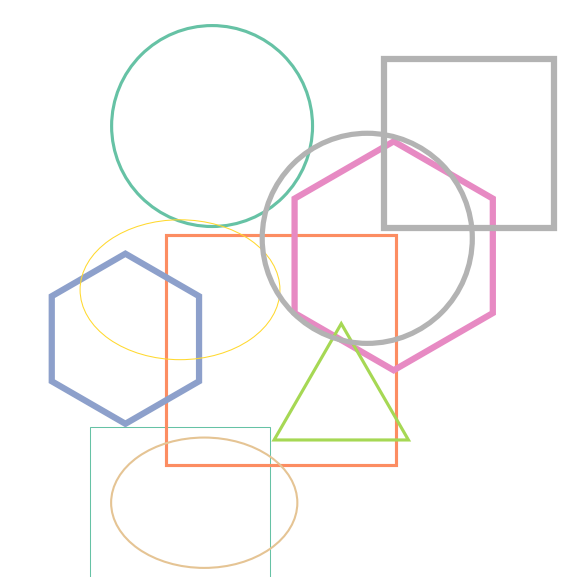[{"shape": "square", "thickness": 0.5, "radius": 0.78, "center": [0.312, 0.103]}, {"shape": "circle", "thickness": 1.5, "radius": 0.87, "center": [0.367, 0.781]}, {"shape": "square", "thickness": 1.5, "radius": 1.0, "center": [0.487, 0.393]}, {"shape": "hexagon", "thickness": 3, "radius": 0.74, "center": [0.217, 0.413]}, {"shape": "hexagon", "thickness": 3, "radius": 0.99, "center": [0.682, 0.556]}, {"shape": "triangle", "thickness": 1.5, "radius": 0.67, "center": [0.591, 0.304]}, {"shape": "oval", "thickness": 0.5, "radius": 0.87, "center": [0.312, 0.497]}, {"shape": "oval", "thickness": 1, "radius": 0.81, "center": [0.354, 0.129]}, {"shape": "square", "thickness": 3, "radius": 0.73, "center": [0.812, 0.75]}, {"shape": "circle", "thickness": 2.5, "radius": 0.91, "center": [0.636, 0.586]}]